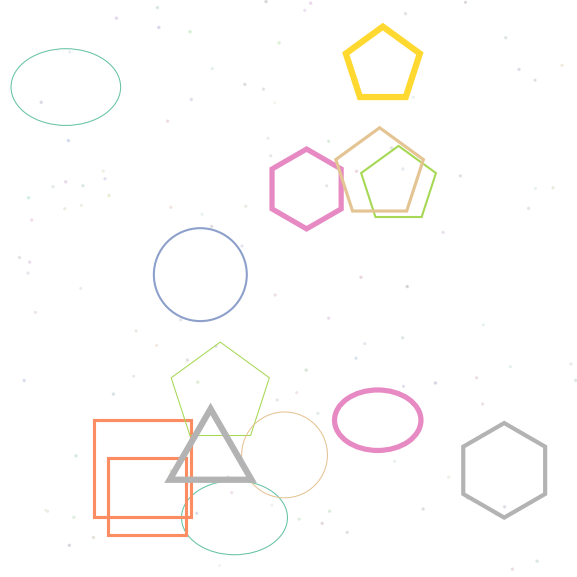[{"shape": "oval", "thickness": 0.5, "radius": 0.47, "center": [0.114, 0.848]}, {"shape": "oval", "thickness": 0.5, "radius": 0.46, "center": [0.406, 0.103]}, {"shape": "square", "thickness": 1.5, "radius": 0.42, "center": [0.247, 0.188]}, {"shape": "square", "thickness": 1.5, "radius": 0.34, "center": [0.255, 0.14]}, {"shape": "circle", "thickness": 1, "radius": 0.4, "center": [0.347, 0.524]}, {"shape": "hexagon", "thickness": 2.5, "radius": 0.35, "center": [0.531, 0.672]}, {"shape": "oval", "thickness": 2.5, "radius": 0.37, "center": [0.654, 0.271]}, {"shape": "pentagon", "thickness": 0.5, "radius": 0.45, "center": [0.381, 0.317]}, {"shape": "pentagon", "thickness": 1, "radius": 0.34, "center": [0.69, 0.678]}, {"shape": "pentagon", "thickness": 3, "radius": 0.34, "center": [0.663, 0.886]}, {"shape": "pentagon", "thickness": 1.5, "radius": 0.4, "center": [0.657, 0.698]}, {"shape": "circle", "thickness": 0.5, "radius": 0.37, "center": [0.493, 0.211]}, {"shape": "hexagon", "thickness": 2, "radius": 0.41, "center": [0.873, 0.185]}, {"shape": "triangle", "thickness": 3, "radius": 0.41, "center": [0.365, 0.209]}]